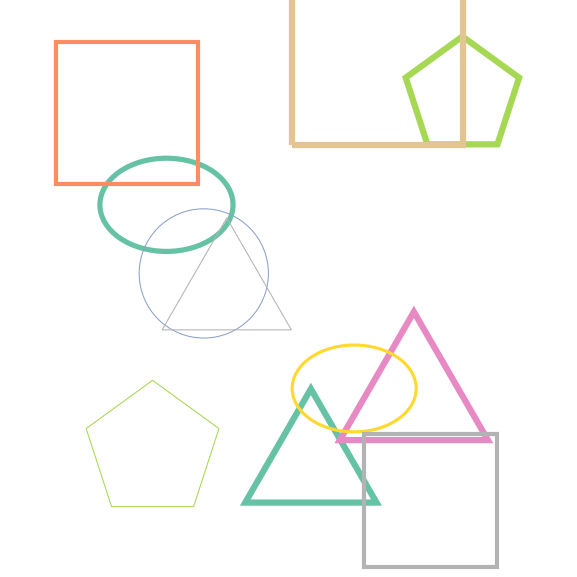[{"shape": "triangle", "thickness": 3, "radius": 0.66, "center": [0.538, 0.194]}, {"shape": "oval", "thickness": 2.5, "radius": 0.58, "center": [0.288, 0.644]}, {"shape": "square", "thickness": 2, "radius": 0.61, "center": [0.22, 0.804]}, {"shape": "circle", "thickness": 0.5, "radius": 0.56, "center": [0.353, 0.526]}, {"shape": "triangle", "thickness": 3, "radius": 0.74, "center": [0.717, 0.311]}, {"shape": "pentagon", "thickness": 3, "radius": 0.52, "center": [0.801, 0.833]}, {"shape": "pentagon", "thickness": 0.5, "radius": 0.6, "center": [0.264, 0.22]}, {"shape": "oval", "thickness": 1.5, "radius": 0.54, "center": [0.613, 0.327]}, {"shape": "square", "thickness": 3, "radius": 0.74, "center": [0.654, 0.895]}, {"shape": "square", "thickness": 2, "radius": 0.58, "center": [0.746, 0.132]}, {"shape": "triangle", "thickness": 0.5, "radius": 0.65, "center": [0.393, 0.493]}]